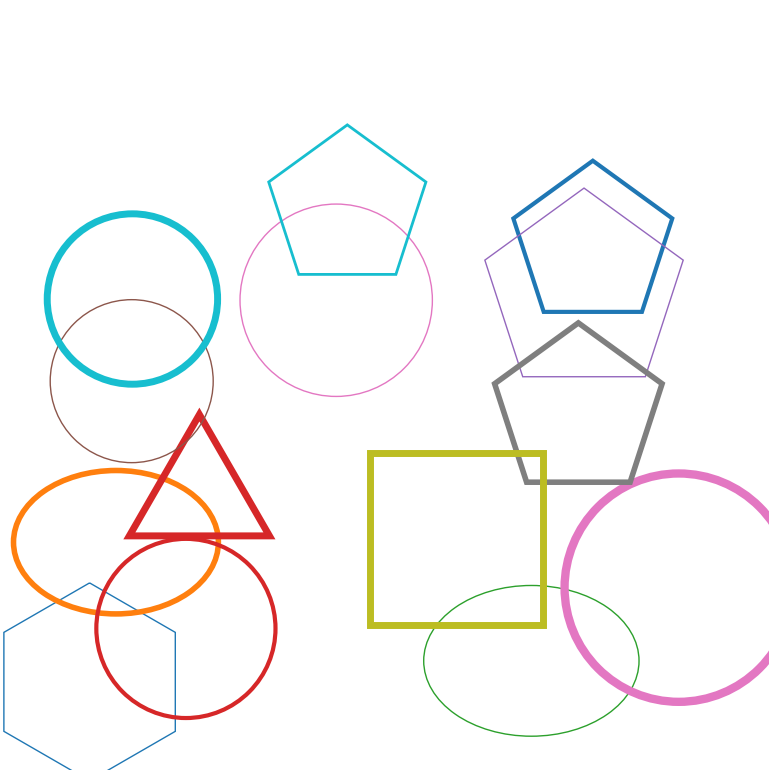[{"shape": "pentagon", "thickness": 1.5, "radius": 0.54, "center": [0.77, 0.683]}, {"shape": "hexagon", "thickness": 0.5, "radius": 0.64, "center": [0.116, 0.114]}, {"shape": "oval", "thickness": 2, "radius": 0.67, "center": [0.151, 0.296]}, {"shape": "oval", "thickness": 0.5, "radius": 0.7, "center": [0.69, 0.142]}, {"shape": "circle", "thickness": 1.5, "radius": 0.58, "center": [0.241, 0.184]}, {"shape": "triangle", "thickness": 2.5, "radius": 0.53, "center": [0.259, 0.357]}, {"shape": "pentagon", "thickness": 0.5, "radius": 0.68, "center": [0.758, 0.62]}, {"shape": "circle", "thickness": 0.5, "radius": 0.53, "center": [0.171, 0.505]}, {"shape": "circle", "thickness": 0.5, "radius": 0.62, "center": [0.437, 0.61]}, {"shape": "circle", "thickness": 3, "radius": 0.74, "center": [0.881, 0.237]}, {"shape": "pentagon", "thickness": 2, "radius": 0.57, "center": [0.751, 0.466]}, {"shape": "square", "thickness": 2.5, "radius": 0.56, "center": [0.593, 0.3]}, {"shape": "circle", "thickness": 2.5, "radius": 0.55, "center": [0.172, 0.612]}, {"shape": "pentagon", "thickness": 1, "radius": 0.54, "center": [0.451, 0.73]}]